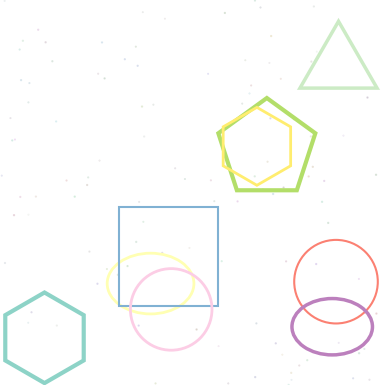[{"shape": "hexagon", "thickness": 3, "radius": 0.59, "center": [0.116, 0.123]}, {"shape": "oval", "thickness": 2, "radius": 0.56, "center": [0.391, 0.263]}, {"shape": "circle", "thickness": 1.5, "radius": 0.54, "center": [0.873, 0.268]}, {"shape": "square", "thickness": 1.5, "radius": 0.64, "center": [0.438, 0.334]}, {"shape": "pentagon", "thickness": 3, "radius": 0.66, "center": [0.693, 0.613]}, {"shape": "circle", "thickness": 2, "radius": 0.53, "center": [0.445, 0.196]}, {"shape": "oval", "thickness": 2.5, "radius": 0.52, "center": [0.863, 0.151]}, {"shape": "triangle", "thickness": 2.5, "radius": 0.58, "center": [0.879, 0.829]}, {"shape": "hexagon", "thickness": 2, "radius": 0.51, "center": [0.667, 0.62]}]